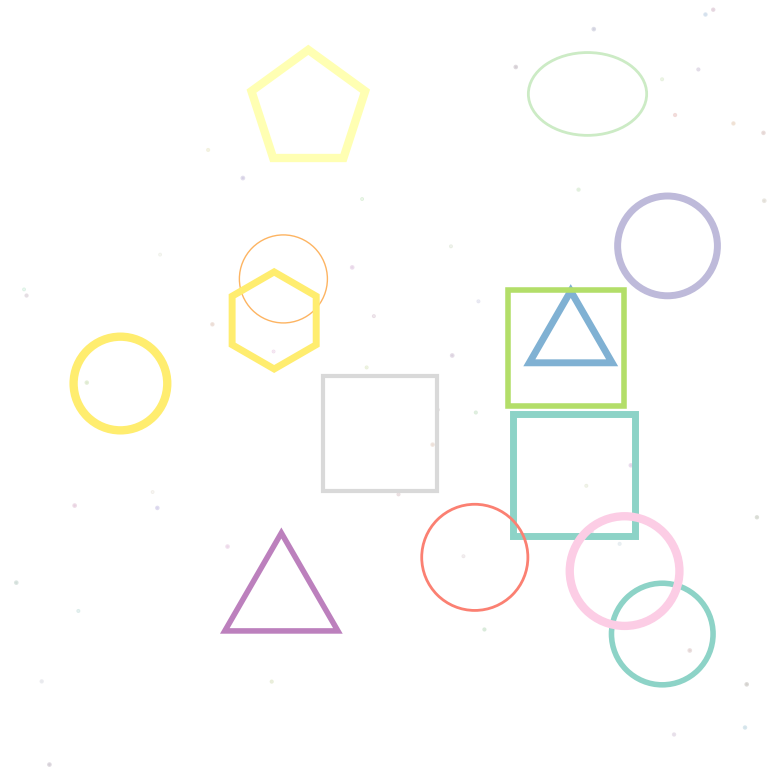[{"shape": "square", "thickness": 2.5, "radius": 0.4, "center": [0.746, 0.383]}, {"shape": "circle", "thickness": 2, "radius": 0.33, "center": [0.86, 0.177]}, {"shape": "pentagon", "thickness": 3, "radius": 0.39, "center": [0.4, 0.858]}, {"shape": "circle", "thickness": 2.5, "radius": 0.32, "center": [0.867, 0.681]}, {"shape": "circle", "thickness": 1, "radius": 0.34, "center": [0.617, 0.276]}, {"shape": "triangle", "thickness": 2.5, "radius": 0.31, "center": [0.741, 0.56]}, {"shape": "circle", "thickness": 0.5, "radius": 0.29, "center": [0.368, 0.638]}, {"shape": "square", "thickness": 2, "radius": 0.38, "center": [0.735, 0.548]}, {"shape": "circle", "thickness": 3, "radius": 0.36, "center": [0.811, 0.258]}, {"shape": "square", "thickness": 1.5, "radius": 0.37, "center": [0.493, 0.437]}, {"shape": "triangle", "thickness": 2, "radius": 0.42, "center": [0.365, 0.223]}, {"shape": "oval", "thickness": 1, "radius": 0.38, "center": [0.763, 0.878]}, {"shape": "circle", "thickness": 3, "radius": 0.3, "center": [0.156, 0.502]}, {"shape": "hexagon", "thickness": 2.5, "radius": 0.32, "center": [0.356, 0.584]}]